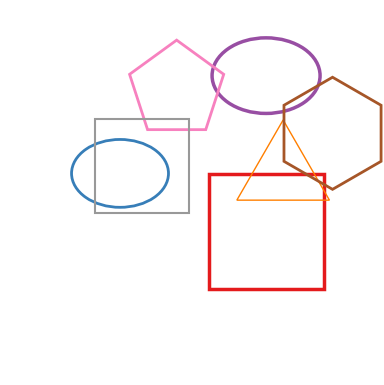[{"shape": "square", "thickness": 2.5, "radius": 0.74, "center": [0.692, 0.398]}, {"shape": "oval", "thickness": 2, "radius": 0.63, "center": [0.312, 0.55]}, {"shape": "oval", "thickness": 2.5, "radius": 0.7, "center": [0.691, 0.804]}, {"shape": "triangle", "thickness": 1, "radius": 0.69, "center": [0.735, 0.55]}, {"shape": "hexagon", "thickness": 2, "radius": 0.73, "center": [0.864, 0.654]}, {"shape": "pentagon", "thickness": 2, "radius": 0.64, "center": [0.459, 0.767]}, {"shape": "square", "thickness": 1.5, "radius": 0.61, "center": [0.369, 0.569]}]